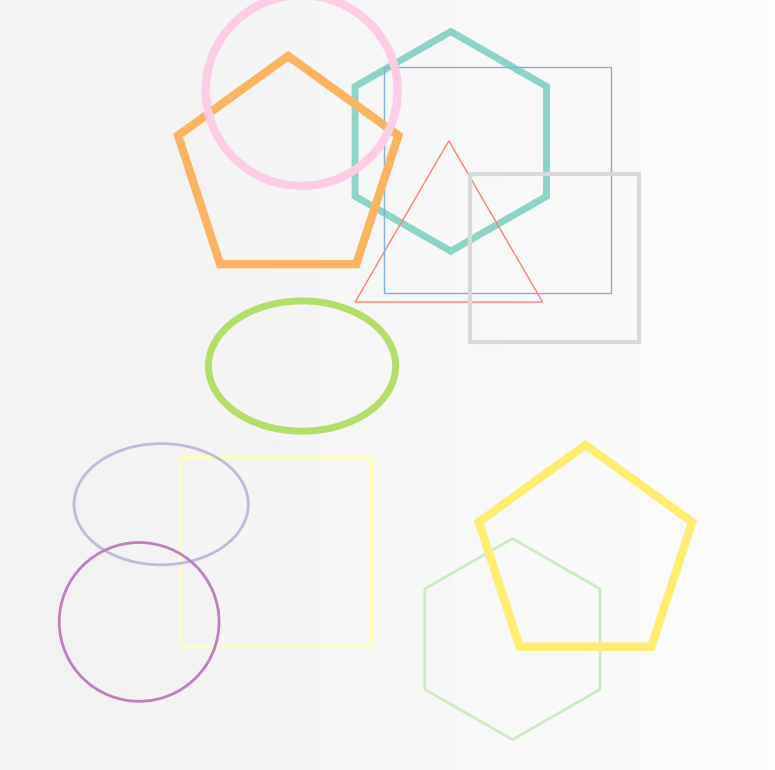[{"shape": "hexagon", "thickness": 2.5, "radius": 0.71, "center": [0.582, 0.816]}, {"shape": "square", "thickness": 1, "radius": 0.61, "center": [0.356, 0.283]}, {"shape": "oval", "thickness": 1, "radius": 0.56, "center": [0.208, 0.345]}, {"shape": "triangle", "thickness": 0.5, "radius": 0.7, "center": [0.579, 0.678]}, {"shape": "square", "thickness": 0.5, "radius": 0.73, "center": [0.642, 0.766]}, {"shape": "pentagon", "thickness": 3, "radius": 0.75, "center": [0.372, 0.778]}, {"shape": "oval", "thickness": 2.5, "radius": 0.6, "center": [0.39, 0.525]}, {"shape": "circle", "thickness": 3, "radius": 0.62, "center": [0.389, 0.882]}, {"shape": "square", "thickness": 1.5, "radius": 0.54, "center": [0.715, 0.665]}, {"shape": "circle", "thickness": 1, "radius": 0.52, "center": [0.18, 0.192]}, {"shape": "hexagon", "thickness": 1, "radius": 0.65, "center": [0.661, 0.17]}, {"shape": "pentagon", "thickness": 3, "radius": 0.72, "center": [0.755, 0.277]}]